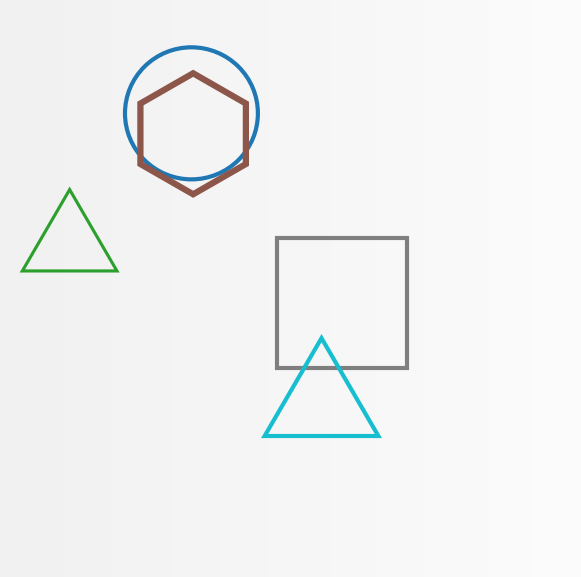[{"shape": "circle", "thickness": 2, "radius": 0.57, "center": [0.329, 0.803]}, {"shape": "triangle", "thickness": 1.5, "radius": 0.47, "center": [0.12, 0.577]}, {"shape": "hexagon", "thickness": 3, "radius": 0.52, "center": [0.332, 0.767]}, {"shape": "square", "thickness": 2, "radius": 0.56, "center": [0.588, 0.475]}, {"shape": "triangle", "thickness": 2, "radius": 0.56, "center": [0.553, 0.301]}]